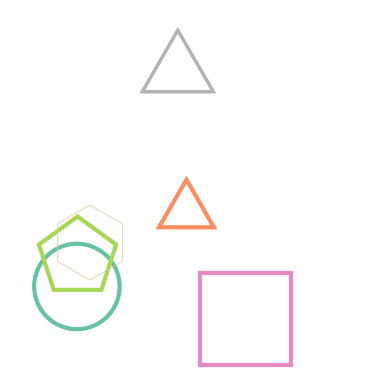[{"shape": "circle", "thickness": 3, "radius": 0.55, "center": [0.2, 0.256]}, {"shape": "triangle", "thickness": 3, "radius": 0.41, "center": [0.484, 0.451]}, {"shape": "square", "thickness": 3, "radius": 0.59, "center": [0.637, 0.171]}, {"shape": "pentagon", "thickness": 3, "radius": 0.53, "center": [0.201, 0.332]}, {"shape": "hexagon", "thickness": 0.5, "radius": 0.49, "center": [0.233, 0.37]}, {"shape": "triangle", "thickness": 2.5, "radius": 0.53, "center": [0.462, 0.815]}]